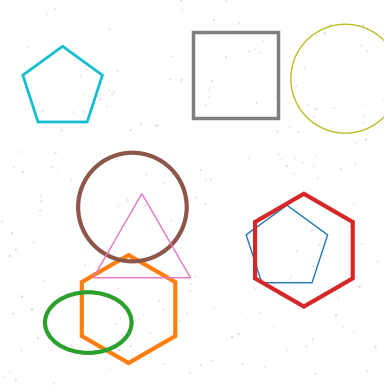[{"shape": "pentagon", "thickness": 1, "radius": 0.56, "center": [0.745, 0.356]}, {"shape": "hexagon", "thickness": 3, "radius": 0.7, "center": [0.334, 0.197]}, {"shape": "oval", "thickness": 3, "radius": 0.56, "center": [0.229, 0.162]}, {"shape": "hexagon", "thickness": 3, "radius": 0.73, "center": [0.789, 0.35]}, {"shape": "circle", "thickness": 3, "radius": 0.71, "center": [0.344, 0.462]}, {"shape": "triangle", "thickness": 1, "radius": 0.73, "center": [0.369, 0.351]}, {"shape": "square", "thickness": 2.5, "radius": 0.55, "center": [0.612, 0.805]}, {"shape": "circle", "thickness": 1, "radius": 0.71, "center": [0.897, 0.796]}, {"shape": "pentagon", "thickness": 2, "radius": 0.54, "center": [0.163, 0.771]}]